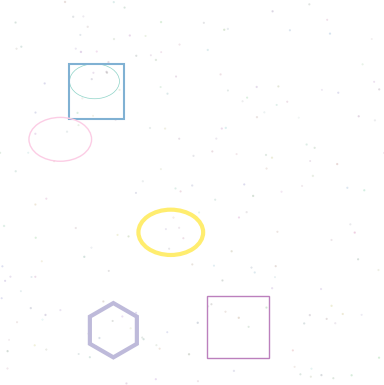[{"shape": "oval", "thickness": 0.5, "radius": 0.32, "center": [0.245, 0.789]}, {"shape": "hexagon", "thickness": 3, "radius": 0.35, "center": [0.294, 0.142]}, {"shape": "square", "thickness": 1.5, "radius": 0.36, "center": [0.25, 0.763]}, {"shape": "oval", "thickness": 1, "radius": 0.41, "center": [0.157, 0.638]}, {"shape": "square", "thickness": 1, "radius": 0.4, "center": [0.618, 0.151]}, {"shape": "oval", "thickness": 3, "radius": 0.42, "center": [0.444, 0.397]}]